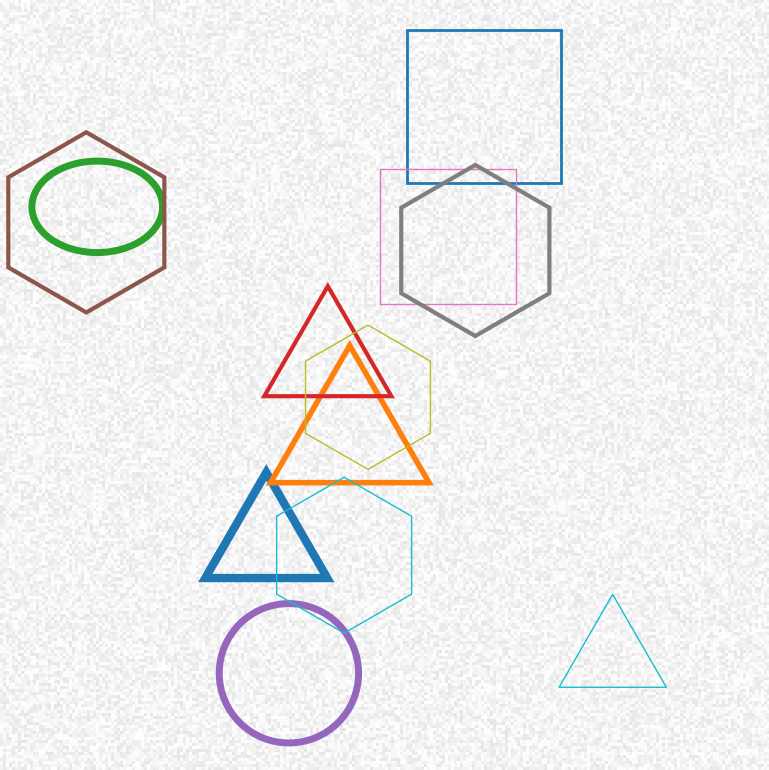[{"shape": "square", "thickness": 1, "radius": 0.5, "center": [0.628, 0.862]}, {"shape": "triangle", "thickness": 3, "radius": 0.46, "center": [0.346, 0.295]}, {"shape": "triangle", "thickness": 2, "radius": 0.59, "center": [0.454, 0.433]}, {"shape": "oval", "thickness": 2.5, "radius": 0.42, "center": [0.126, 0.731]}, {"shape": "triangle", "thickness": 1.5, "radius": 0.48, "center": [0.426, 0.533]}, {"shape": "circle", "thickness": 2.5, "radius": 0.45, "center": [0.375, 0.126]}, {"shape": "hexagon", "thickness": 1.5, "radius": 0.59, "center": [0.112, 0.711]}, {"shape": "square", "thickness": 0.5, "radius": 0.44, "center": [0.582, 0.693]}, {"shape": "hexagon", "thickness": 1.5, "radius": 0.56, "center": [0.617, 0.675]}, {"shape": "hexagon", "thickness": 0.5, "radius": 0.47, "center": [0.478, 0.484]}, {"shape": "hexagon", "thickness": 0.5, "radius": 0.51, "center": [0.447, 0.279]}, {"shape": "triangle", "thickness": 0.5, "radius": 0.4, "center": [0.796, 0.148]}]